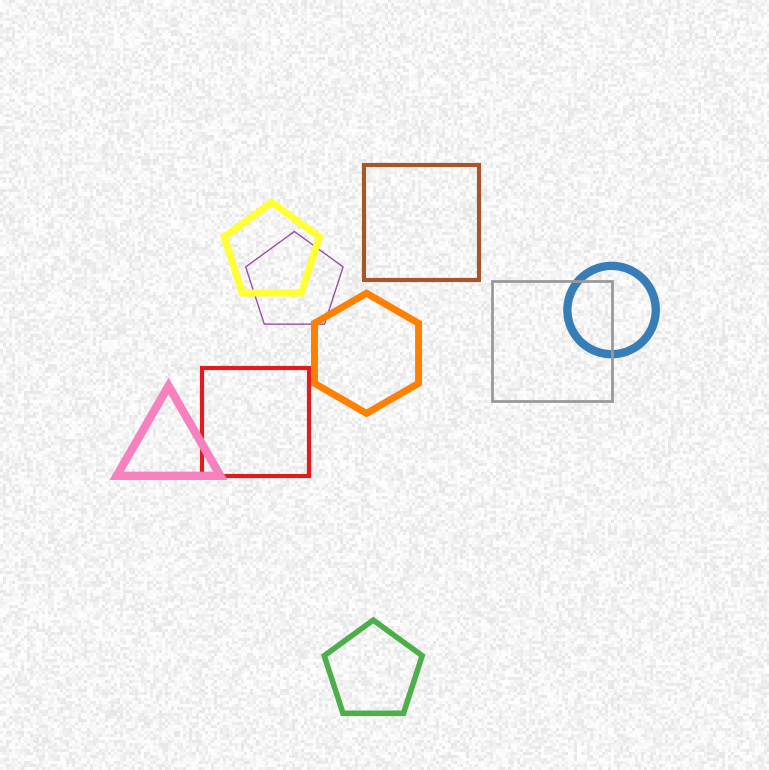[{"shape": "square", "thickness": 1.5, "radius": 0.35, "center": [0.332, 0.452]}, {"shape": "circle", "thickness": 3, "radius": 0.29, "center": [0.794, 0.597]}, {"shape": "pentagon", "thickness": 2, "radius": 0.33, "center": [0.485, 0.128]}, {"shape": "pentagon", "thickness": 0.5, "radius": 0.33, "center": [0.382, 0.633]}, {"shape": "hexagon", "thickness": 2.5, "radius": 0.39, "center": [0.476, 0.541]}, {"shape": "pentagon", "thickness": 2.5, "radius": 0.33, "center": [0.353, 0.672]}, {"shape": "square", "thickness": 1.5, "radius": 0.37, "center": [0.547, 0.711]}, {"shape": "triangle", "thickness": 3, "radius": 0.39, "center": [0.219, 0.421]}, {"shape": "square", "thickness": 1, "radius": 0.39, "center": [0.717, 0.558]}]